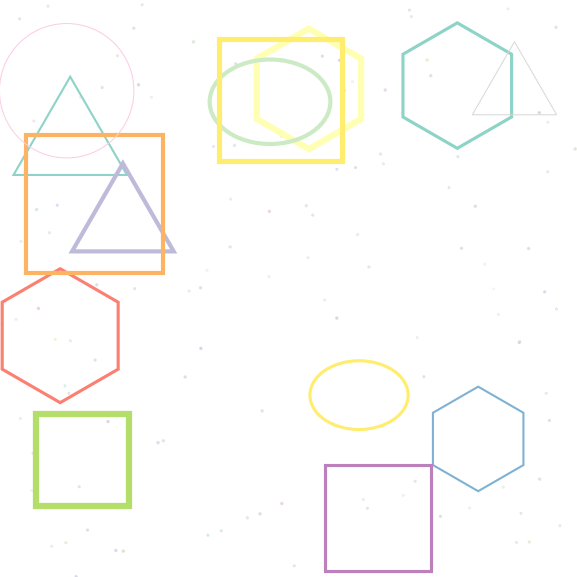[{"shape": "triangle", "thickness": 1, "radius": 0.57, "center": [0.122, 0.753]}, {"shape": "hexagon", "thickness": 1.5, "radius": 0.54, "center": [0.792, 0.851]}, {"shape": "hexagon", "thickness": 3, "radius": 0.52, "center": [0.535, 0.845]}, {"shape": "triangle", "thickness": 2, "radius": 0.51, "center": [0.213, 0.615]}, {"shape": "hexagon", "thickness": 1.5, "radius": 0.58, "center": [0.104, 0.418]}, {"shape": "hexagon", "thickness": 1, "radius": 0.45, "center": [0.828, 0.239]}, {"shape": "square", "thickness": 2, "radius": 0.6, "center": [0.163, 0.646]}, {"shape": "square", "thickness": 3, "radius": 0.4, "center": [0.143, 0.202]}, {"shape": "circle", "thickness": 0.5, "radius": 0.58, "center": [0.115, 0.842]}, {"shape": "triangle", "thickness": 0.5, "radius": 0.42, "center": [0.891, 0.843]}, {"shape": "square", "thickness": 1.5, "radius": 0.46, "center": [0.655, 0.103]}, {"shape": "oval", "thickness": 2, "radius": 0.52, "center": [0.468, 0.823]}, {"shape": "square", "thickness": 2.5, "radius": 0.53, "center": [0.486, 0.826]}, {"shape": "oval", "thickness": 1.5, "radius": 0.43, "center": [0.622, 0.315]}]